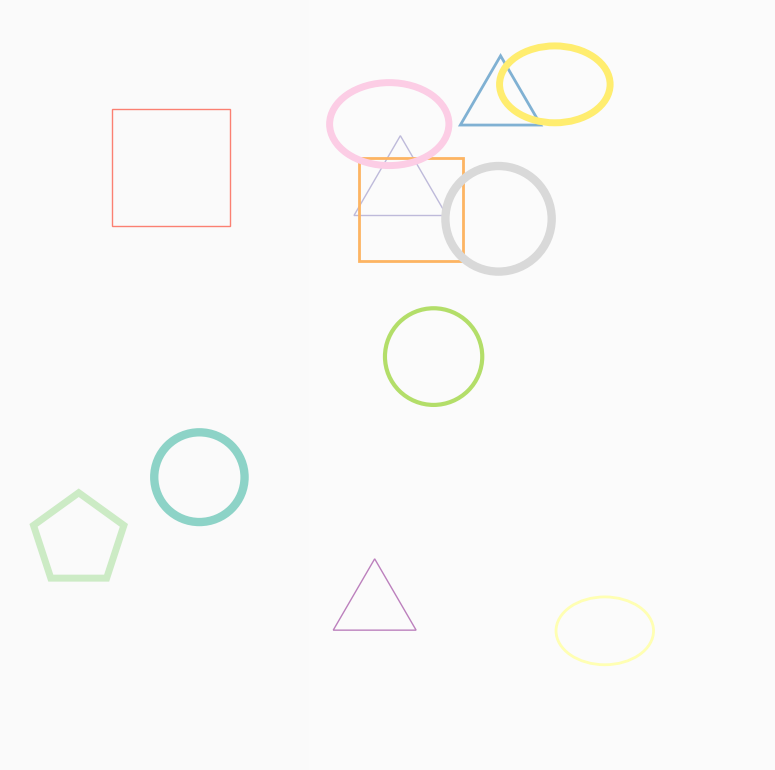[{"shape": "circle", "thickness": 3, "radius": 0.29, "center": [0.257, 0.38]}, {"shape": "oval", "thickness": 1, "radius": 0.31, "center": [0.78, 0.181]}, {"shape": "triangle", "thickness": 0.5, "radius": 0.35, "center": [0.517, 0.755]}, {"shape": "square", "thickness": 0.5, "radius": 0.38, "center": [0.221, 0.783]}, {"shape": "triangle", "thickness": 1, "radius": 0.3, "center": [0.646, 0.868]}, {"shape": "square", "thickness": 1, "radius": 0.34, "center": [0.531, 0.728]}, {"shape": "circle", "thickness": 1.5, "radius": 0.31, "center": [0.559, 0.537]}, {"shape": "oval", "thickness": 2.5, "radius": 0.38, "center": [0.502, 0.839]}, {"shape": "circle", "thickness": 3, "radius": 0.34, "center": [0.643, 0.716]}, {"shape": "triangle", "thickness": 0.5, "radius": 0.31, "center": [0.483, 0.212]}, {"shape": "pentagon", "thickness": 2.5, "radius": 0.31, "center": [0.102, 0.299]}, {"shape": "oval", "thickness": 2.5, "radius": 0.36, "center": [0.716, 0.89]}]